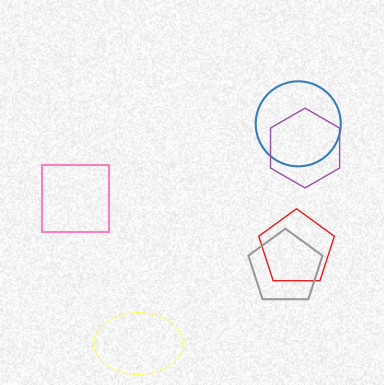[{"shape": "pentagon", "thickness": 1, "radius": 0.52, "center": [0.77, 0.354]}, {"shape": "circle", "thickness": 1.5, "radius": 0.55, "center": [0.775, 0.678]}, {"shape": "hexagon", "thickness": 1, "radius": 0.52, "center": [0.792, 0.616]}, {"shape": "oval", "thickness": 0.5, "radius": 0.58, "center": [0.359, 0.108]}, {"shape": "square", "thickness": 1.5, "radius": 0.43, "center": [0.195, 0.485]}, {"shape": "pentagon", "thickness": 1.5, "radius": 0.51, "center": [0.741, 0.305]}]